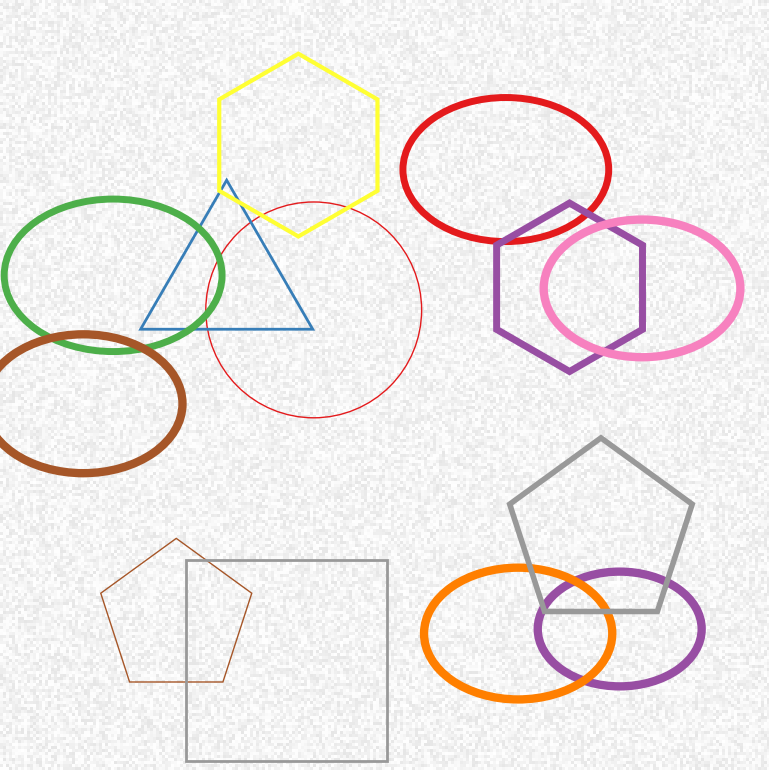[{"shape": "oval", "thickness": 2.5, "radius": 0.67, "center": [0.657, 0.78]}, {"shape": "circle", "thickness": 0.5, "radius": 0.7, "center": [0.407, 0.598]}, {"shape": "triangle", "thickness": 1, "radius": 0.65, "center": [0.294, 0.637]}, {"shape": "oval", "thickness": 2.5, "radius": 0.71, "center": [0.147, 0.642]}, {"shape": "oval", "thickness": 3, "radius": 0.53, "center": [0.805, 0.183]}, {"shape": "hexagon", "thickness": 2.5, "radius": 0.55, "center": [0.74, 0.627]}, {"shape": "oval", "thickness": 3, "radius": 0.61, "center": [0.673, 0.177]}, {"shape": "hexagon", "thickness": 1.5, "radius": 0.59, "center": [0.387, 0.812]}, {"shape": "pentagon", "thickness": 0.5, "radius": 0.52, "center": [0.229, 0.198]}, {"shape": "oval", "thickness": 3, "radius": 0.64, "center": [0.108, 0.476]}, {"shape": "oval", "thickness": 3, "radius": 0.64, "center": [0.834, 0.625]}, {"shape": "square", "thickness": 1, "radius": 0.65, "center": [0.372, 0.142]}, {"shape": "pentagon", "thickness": 2, "radius": 0.62, "center": [0.78, 0.307]}]